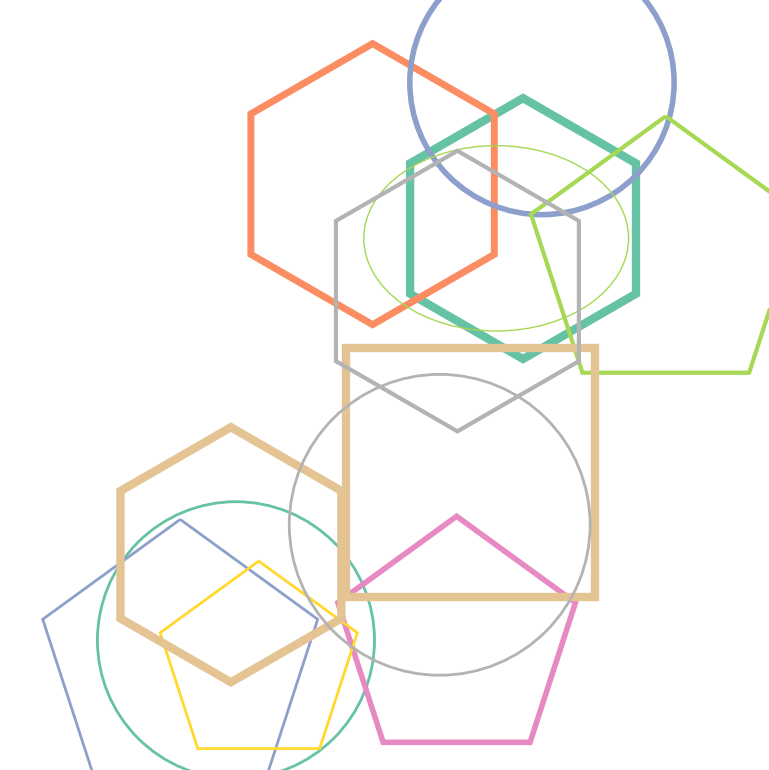[{"shape": "circle", "thickness": 1, "radius": 0.9, "center": [0.306, 0.169]}, {"shape": "hexagon", "thickness": 3, "radius": 0.85, "center": [0.679, 0.703]}, {"shape": "hexagon", "thickness": 2.5, "radius": 0.91, "center": [0.484, 0.761]}, {"shape": "circle", "thickness": 2, "radius": 0.86, "center": [0.704, 0.893]}, {"shape": "pentagon", "thickness": 1, "radius": 0.94, "center": [0.234, 0.138]}, {"shape": "pentagon", "thickness": 2, "radius": 0.81, "center": [0.593, 0.167]}, {"shape": "pentagon", "thickness": 1.5, "radius": 0.92, "center": [0.865, 0.665]}, {"shape": "oval", "thickness": 0.5, "radius": 0.86, "center": [0.644, 0.69]}, {"shape": "pentagon", "thickness": 1, "radius": 0.67, "center": [0.336, 0.137]}, {"shape": "hexagon", "thickness": 3, "radius": 0.83, "center": [0.3, 0.28]}, {"shape": "square", "thickness": 3, "radius": 0.81, "center": [0.611, 0.386]}, {"shape": "hexagon", "thickness": 1.5, "radius": 0.91, "center": [0.594, 0.622]}, {"shape": "circle", "thickness": 1, "radius": 0.98, "center": [0.571, 0.318]}]